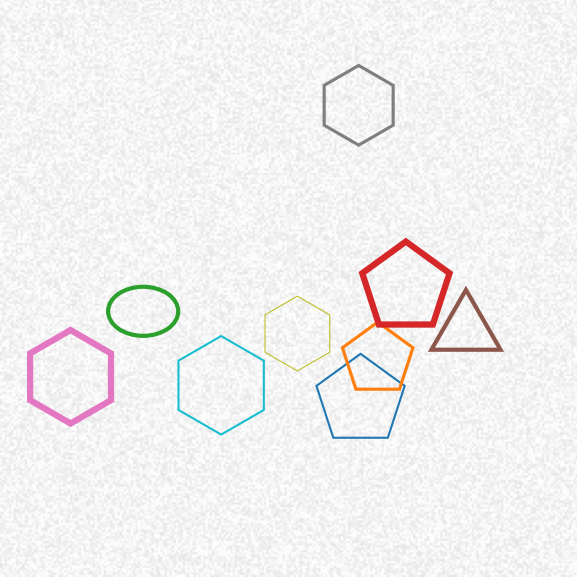[{"shape": "pentagon", "thickness": 1, "radius": 0.4, "center": [0.624, 0.306]}, {"shape": "pentagon", "thickness": 1.5, "radius": 0.32, "center": [0.654, 0.377]}, {"shape": "oval", "thickness": 2, "radius": 0.3, "center": [0.248, 0.46]}, {"shape": "pentagon", "thickness": 3, "radius": 0.4, "center": [0.703, 0.501]}, {"shape": "triangle", "thickness": 2, "radius": 0.35, "center": [0.807, 0.428]}, {"shape": "hexagon", "thickness": 3, "radius": 0.4, "center": [0.122, 0.347]}, {"shape": "hexagon", "thickness": 1.5, "radius": 0.34, "center": [0.621, 0.817]}, {"shape": "hexagon", "thickness": 0.5, "radius": 0.32, "center": [0.515, 0.422]}, {"shape": "hexagon", "thickness": 1, "radius": 0.43, "center": [0.383, 0.332]}]